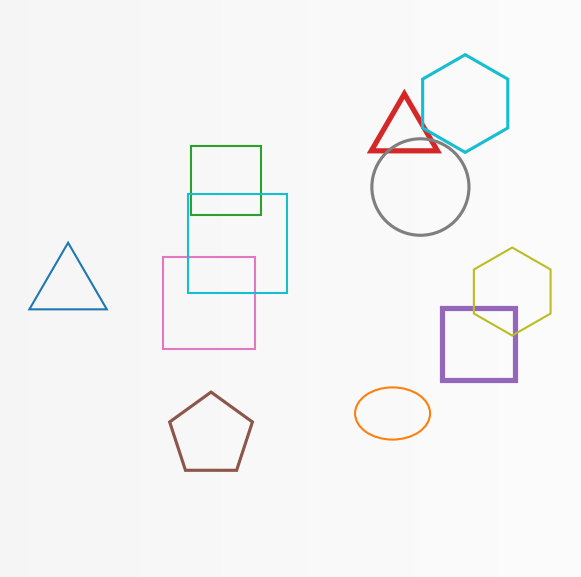[{"shape": "triangle", "thickness": 1, "radius": 0.38, "center": [0.117, 0.502]}, {"shape": "oval", "thickness": 1, "radius": 0.32, "center": [0.675, 0.283]}, {"shape": "square", "thickness": 1, "radius": 0.3, "center": [0.389, 0.687]}, {"shape": "triangle", "thickness": 2.5, "radius": 0.33, "center": [0.696, 0.771]}, {"shape": "square", "thickness": 2.5, "radius": 0.31, "center": [0.824, 0.404]}, {"shape": "pentagon", "thickness": 1.5, "radius": 0.37, "center": [0.363, 0.245]}, {"shape": "square", "thickness": 1, "radius": 0.4, "center": [0.359, 0.475]}, {"shape": "circle", "thickness": 1.5, "radius": 0.42, "center": [0.723, 0.675]}, {"shape": "hexagon", "thickness": 1, "radius": 0.38, "center": [0.881, 0.494]}, {"shape": "square", "thickness": 1, "radius": 0.43, "center": [0.409, 0.577]}, {"shape": "hexagon", "thickness": 1.5, "radius": 0.42, "center": [0.8, 0.82]}]